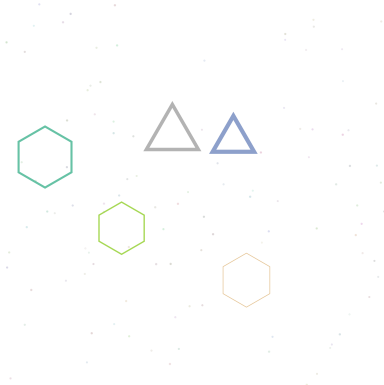[{"shape": "hexagon", "thickness": 1.5, "radius": 0.4, "center": [0.117, 0.592]}, {"shape": "triangle", "thickness": 3, "radius": 0.31, "center": [0.606, 0.637]}, {"shape": "hexagon", "thickness": 1, "radius": 0.34, "center": [0.316, 0.407]}, {"shape": "hexagon", "thickness": 0.5, "radius": 0.35, "center": [0.64, 0.272]}, {"shape": "triangle", "thickness": 2.5, "radius": 0.39, "center": [0.448, 0.651]}]